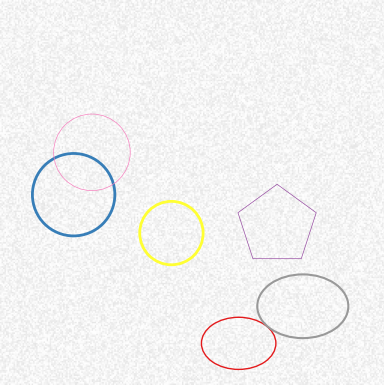[{"shape": "oval", "thickness": 1, "radius": 0.48, "center": [0.62, 0.108]}, {"shape": "circle", "thickness": 2, "radius": 0.54, "center": [0.191, 0.494]}, {"shape": "pentagon", "thickness": 0.5, "radius": 0.53, "center": [0.72, 0.415]}, {"shape": "circle", "thickness": 2, "radius": 0.41, "center": [0.445, 0.395]}, {"shape": "circle", "thickness": 0.5, "radius": 0.5, "center": [0.239, 0.604]}, {"shape": "oval", "thickness": 1.5, "radius": 0.59, "center": [0.787, 0.205]}]